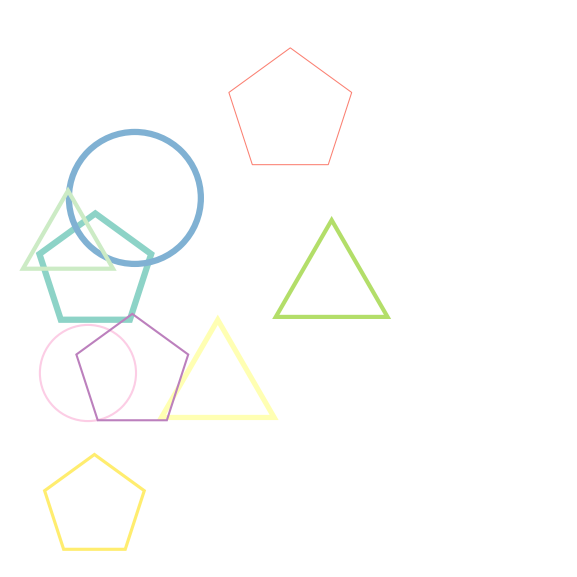[{"shape": "pentagon", "thickness": 3, "radius": 0.51, "center": [0.165, 0.528]}, {"shape": "triangle", "thickness": 2.5, "radius": 0.56, "center": [0.377, 0.333]}, {"shape": "pentagon", "thickness": 0.5, "radius": 0.56, "center": [0.503, 0.804]}, {"shape": "circle", "thickness": 3, "radius": 0.57, "center": [0.234, 0.656]}, {"shape": "triangle", "thickness": 2, "radius": 0.56, "center": [0.574, 0.506]}, {"shape": "circle", "thickness": 1, "radius": 0.42, "center": [0.152, 0.353]}, {"shape": "pentagon", "thickness": 1, "radius": 0.51, "center": [0.229, 0.354]}, {"shape": "triangle", "thickness": 2, "radius": 0.45, "center": [0.118, 0.579]}, {"shape": "pentagon", "thickness": 1.5, "radius": 0.45, "center": [0.164, 0.121]}]